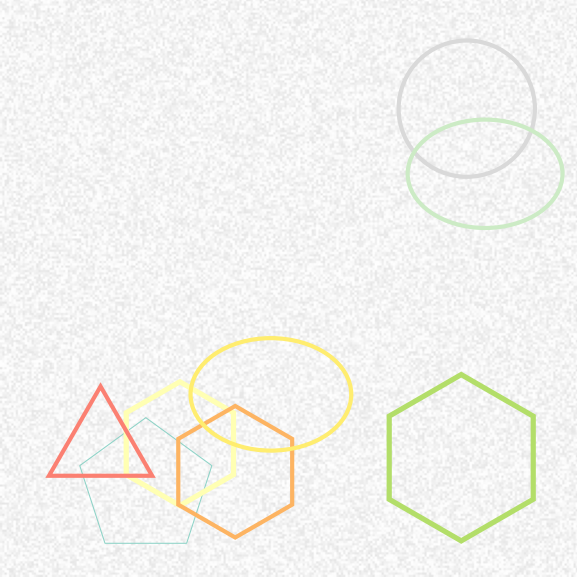[{"shape": "pentagon", "thickness": 0.5, "radius": 0.6, "center": [0.252, 0.156]}, {"shape": "hexagon", "thickness": 2.5, "radius": 0.54, "center": [0.311, 0.231]}, {"shape": "triangle", "thickness": 2, "radius": 0.52, "center": [0.174, 0.227]}, {"shape": "hexagon", "thickness": 2, "radius": 0.57, "center": [0.407, 0.182]}, {"shape": "hexagon", "thickness": 2.5, "radius": 0.72, "center": [0.799, 0.207]}, {"shape": "circle", "thickness": 2, "radius": 0.59, "center": [0.808, 0.811]}, {"shape": "oval", "thickness": 2, "radius": 0.67, "center": [0.84, 0.698]}, {"shape": "oval", "thickness": 2, "radius": 0.7, "center": [0.469, 0.316]}]